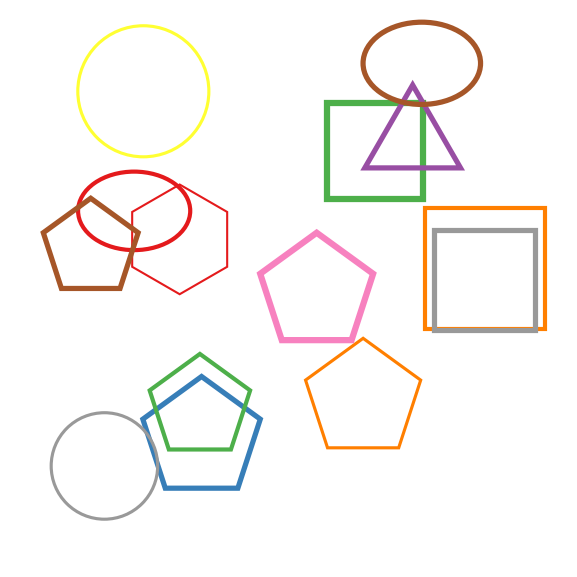[{"shape": "oval", "thickness": 2, "radius": 0.49, "center": [0.232, 0.634]}, {"shape": "hexagon", "thickness": 1, "radius": 0.47, "center": [0.311, 0.585]}, {"shape": "pentagon", "thickness": 2.5, "radius": 0.53, "center": [0.349, 0.24]}, {"shape": "square", "thickness": 3, "radius": 0.42, "center": [0.65, 0.738]}, {"shape": "pentagon", "thickness": 2, "radius": 0.46, "center": [0.346, 0.295]}, {"shape": "triangle", "thickness": 2.5, "radius": 0.48, "center": [0.715, 0.756]}, {"shape": "square", "thickness": 2, "radius": 0.52, "center": [0.84, 0.535]}, {"shape": "pentagon", "thickness": 1.5, "radius": 0.52, "center": [0.629, 0.309]}, {"shape": "circle", "thickness": 1.5, "radius": 0.57, "center": [0.248, 0.841]}, {"shape": "oval", "thickness": 2.5, "radius": 0.51, "center": [0.73, 0.89]}, {"shape": "pentagon", "thickness": 2.5, "radius": 0.43, "center": [0.157, 0.569]}, {"shape": "pentagon", "thickness": 3, "radius": 0.51, "center": [0.548, 0.493]}, {"shape": "square", "thickness": 2.5, "radius": 0.44, "center": [0.839, 0.514]}, {"shape": "circle", "thickness": 1.5, "radius": 0.46, "center": [0.181, 0.192]}]